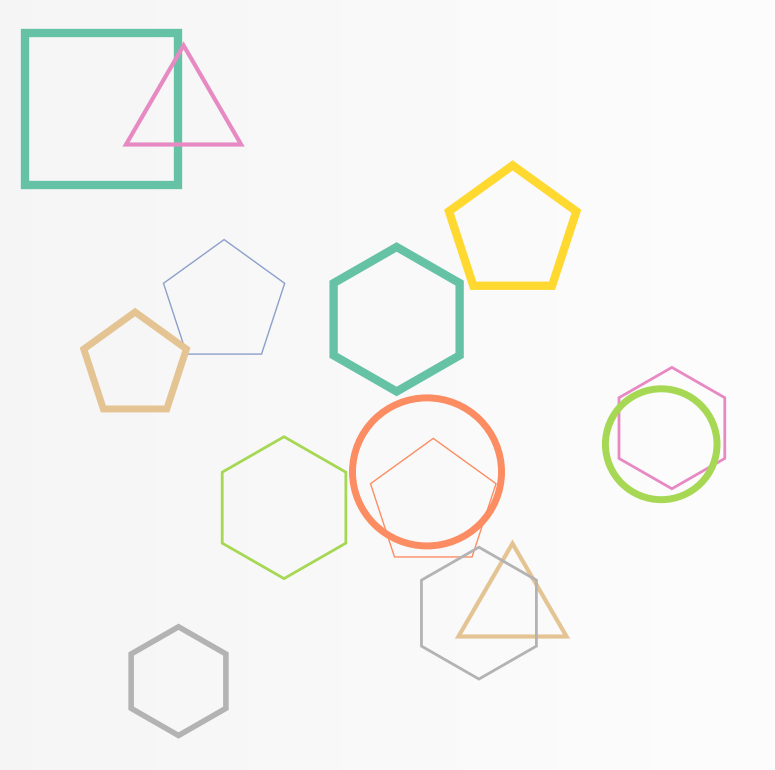[{"shape": "hexagon", "thickness": 3, "radius": 0.47, "center": [0.512, 0.585]}, {"shape": "square", "thickness": 3, "radius": 0.49, "center": [0.131, 0.858]}, {"shape": "pentagon", "thickness": 0.5, "radius": 0.43, "center": [0.559, 0.346]}, {"shape": "circle", "thickness": 2.5, "radius": 0.48, "center": [0.551, 0.387]}, {"shape": "pentagon", "thickness": 0.5, "radius": 0.41, "center": [0.289, 0.607]}, {"shape": "hexagon", "thickness": 1, "radius": 0.39, "center": [0.867, 0.444]}, {"shape": "triangle", "thickness": 1.5, "radius": 0.43, "center": [0.237, 0.855]}, {"shape": "circle", "thickness": 2.5, "radius": 0.36, "center": [0.853, 0.423]}, {"shape": "hexagon", "thickness": 1, "radius": 0.46, "center": [0.366, 0.341]}, {"shape": "pentagon", "thickness": 3, "radius": 0.43, "center": [0.662, 0.699]}, {"shape": "pentagon", "thickness": 2.5, "radius": 0.35, "center": [0.174, 0.525]}, {"shape": "triangle", "thickness": 1.5, "radius": 0.4, "center": [0.661, 0.214]}, {"shape": "hexagon", "thickness": 1, "radius": 0.43, "center": [0.618, 0.204]}, {"shape": "hexagon", "thickness": 2, "radius": 0.35, "center": [0.23, 0.115]}]